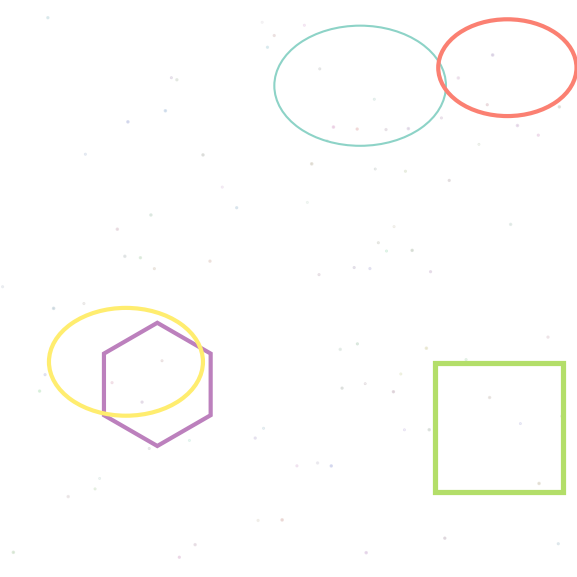[{"shape": "oval", "thickness": 1, "radius": 0.74, "center": [0.624, 0.851]}, {"shape": "oval", "thickness": 2, "radius": 0.6, "center": [0.879, 0.882]}, {"shape": "square", "thickness": 2.5, "radius": 0.56, "center": [0.864, 0.259]}, {"shape": "hexagon", "thickness": 2, "radius": 0.53, "center": [0.272, 0.334]}, {"shape": "oval", "thickness": 2, "radius": 0.67, "center": [0.218, 0.373]}]